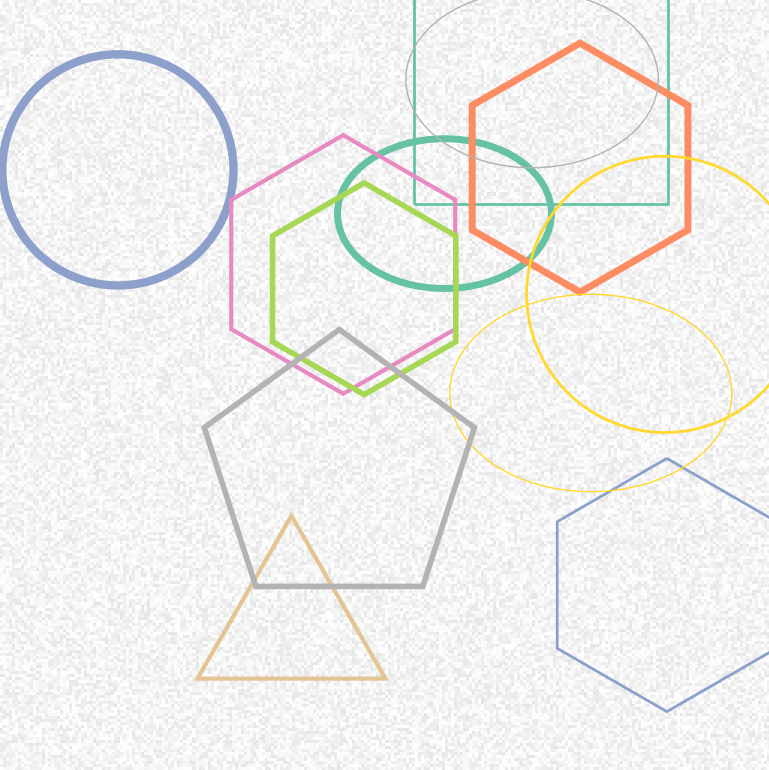[{"shape": "square", "thickness": 1, "radius": 0.82, "center": [0.702, 0.9]}, {"shape": "oval", "thickness": 2.5, "radius": 0.69, "center": [0.577, 0.723]}, {"shape": "hexagon", "thickness": 2.5, "radius": 0.81, "center": [0.753, 0.782]}, {"shape": "hexagon", "thickness": 1, "radius": 0.82, "center": [0.866, 0.24]}, {"shape": "circle", "thickness": 3, "radius": 0.75, "center": [0.153, 0.779]}, {"shape": "hexagon", "thickness": 1.5, "radius": 0.84, "center": [0.446, 0.657]}, {"shape": "hexagon", "thickness": 2, "radius": 0.69, "center": [0.473, 0.625]}, {"shape": "circle", "thickness": 1, "radius": 0.9, "center": [0.863, 0.618]}, {"shape": "oval", "thickness": 0.5, "radius": 0.92, "center": [0.767, 0.49]}, {"shape": "triangle", "thickness": 1.5, "radius": 0.7, "center": [0.378, 0.189]}, {"shape": "pentagon", "thickness": 2, "radius": 0.92, "center": [0.441, 0.388]}, {"shape": "oval", "thickness": 0.5, "radius": 0.82, "center": [0.691, 0.897]}]